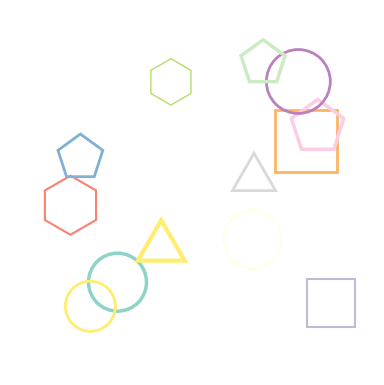[{"shape": "circle", "thickness": 2.5, "radius": 0.38, "center": [0.305, 0.267]}, {"shape": "circle", "thickness": 0.5, "radius": 0.38, "center": [0.656, 0.378]}, {"shape": "square", "thickness": 1.5, "radius": 0.31, "center": [0.86, 0.213]}, {"shape": "hexagon", "thickness": 1.5, "radius": 0.38, "center": [0.183, 0.467]}, {"shape": "pentagon", "thickness": 2, "radius": 0.31, "center": [0.209, 0.591]}, {"shape": "square", "thickness": 2, "radius": 0.4, "center": [0.794, 0.634]}, {"shape": "hexagon", "thickness": 1, "radius": 0.3, "center": [0.444, 0.787]}, {"shape": "pentagon", "thickness": 2.5, "radius": 0.36, "center": [0.825, 0.67]}, {"shape": "triangle", "thickness": 2, "radius": 0.32, "center": [0.66, 0.537]}, {"shape": "circle", "thickness": 2, "radius": 0.41, "center": [0.775, 0.788]}, {"shape": "pentagon", "thickness": 2.5, "radius": 0.3, "center": [0.683, 0.837]}, {"shape": "circle", "thickness": 2, "radius": 0.33, "center": [0.235, 0.205]}, {"shape": "triangle", "thickness": 3, "radius": 0.35, "center": [0.419, 0.358]}]